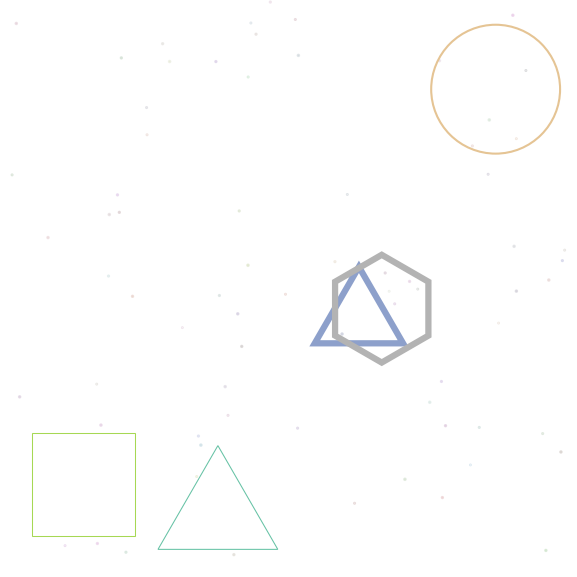[{"shape": "triangle", "thickness": 0.5, "radius": 0.6, "center": [0.377, 0.108]}, {"shape": "triangle", "thickness": 3, "radius": 0.44, "center": [0.621, 0.449]}, {"shape": "square", "thickness": 0.5, "radius": 0.45, "center": [0.144, 0.161]}, {"shape": "circle", "thickness": 1, "radius": 0.56, "center": [0.858, 0.845]}, {"shape": "hexagon", "thickness": 3, "radius": 0.47, "center": [0.661, 0.465]}]